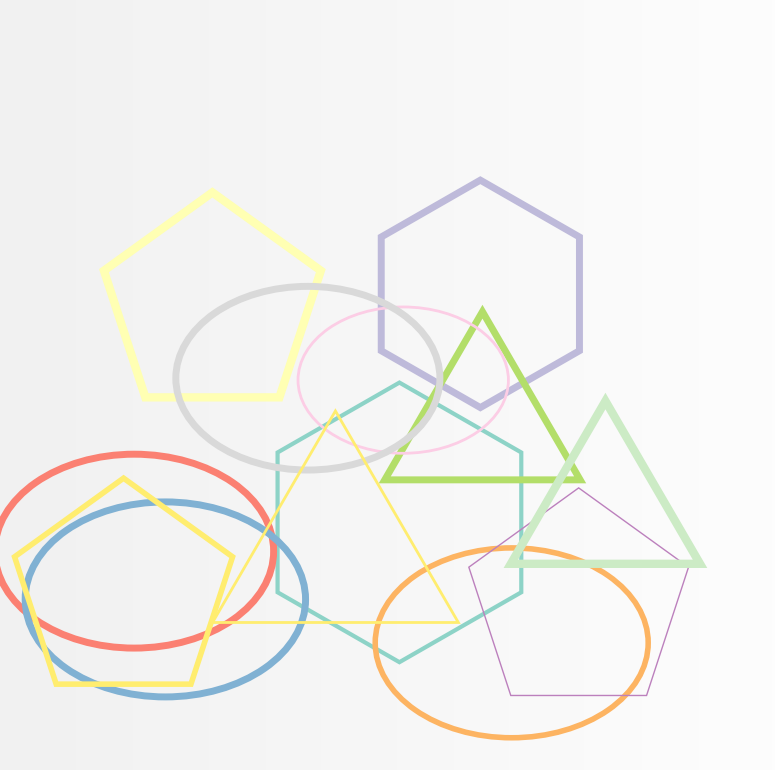[{"shape": "hexagon", "thickness": 1.5, "radius": 0.91, "center": [0.515, 0.322]}, {"shape": "pentagon", "thickness": 3, "radius": 0.74, "center": [0.274, 0.603]}, {"shape": "hexagon", "thickness": 2.5, "radius": 0.74, "center": [0.62, 0.618]}, {"shape": "oval", "thickness": 2.5, "radius": 0.9, "center": [0.173, 0.284]}, {"shape": "oval", "thickness": 2.5, "radius": 0.9, "center": [0.213, 0.222]}, {"shape": "oval", "thickness": 2, "radius": 0.88, "center": [0.66, 0.165]}, {"shape": "triangle", "thickness": 2.5, "radius": 0.73, "center": [0.623, 0.45]}, {"shape": "oval", "thickness": 1, "radius": 0.68, "center": [0.52, 0.506]}, {"shape": "oval", "thickness": 2.5, "radius": 0.85, "center": [0.397, 0.509]}, {"shape": "pentagon", "thickness": 0.5, "radius": 0.75, "center": [0.747, 0.217]}, {"shape": "triangle", "thickness": 3, "radius": 0.7, "center": [0.781, 0.338]}, {"shape": "triangle", "thickness": 1, "radius": 0.92, "center": [0.433, 0.283]}, {"shape": "pentagon", "thickness": 2, "radius": 0.74, "center": [0.159, 0.231]}]